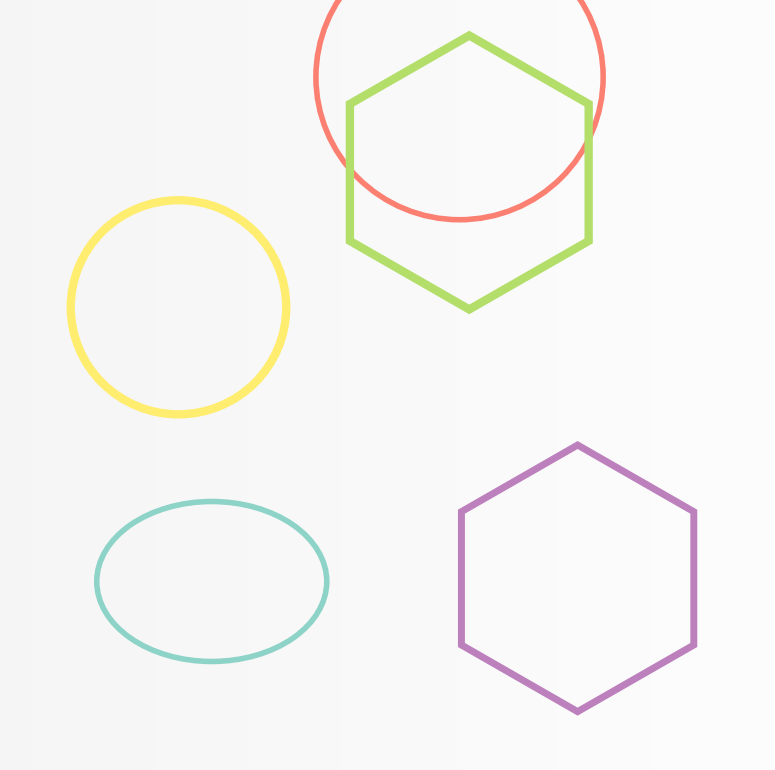[{"shape": "oval", "thickness": 2, "radius": 0.74, "center": [0.273, 0.245]}, {"shape": "circle", "thickness": 2, "radius": 0.93, "center": [0.593, 0.9]}, {"shape": "hexagon", "thickness": 3, "radius": 0.89, "center": [0.606, 0.776]}, {"shape": "hexagon", "thickness": 2.5, "radius": 0.87, "center": [0.745, 0.249]}, {"shape": "circle", "thickness": 3, "radius": 0.7, "center": [0.23, 0.601]}]